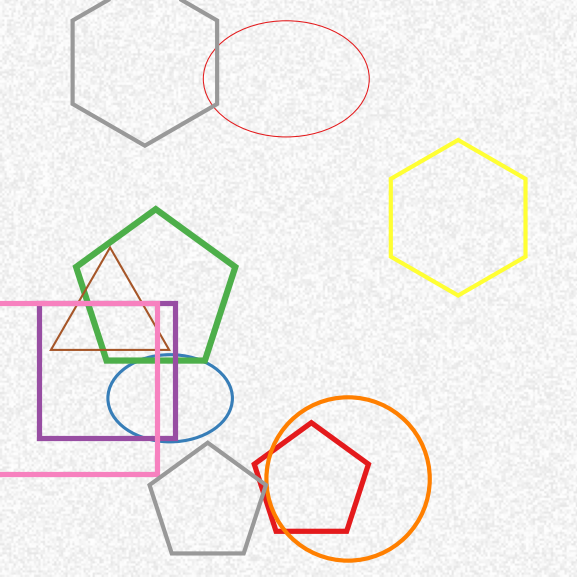[{"shape": "oval", "thickness": 0.5, "radius": 0.72, "center": [0.496, 0.863]}, {"shape": "pentagon", "thickness": 2.5, "radius": 0.52, "center": [0.539, 0.163]}, {"shape": "oval", "thickness": 1.5, "radius": 0.54, "center": [0.295, 0.31]}, {"shape": "pentagon", "thickness": 3, "radius": 0.72, "center": [0.27, 0.492]}, {"shape": "square", "thickness": 2.5, "radius": 0.59, "center": [0.185, 0.358]}, {"shape": "circle", "thickness": 2, "radius": 0.71, "center": [0.603, 0.17]}, {"shape": "hexagon", "thickness": 2, "radius": 0.67, "center": [0.793, 0.622]}, {"shape": "triangle", "thickness": 1, "radius": 0.59, "center": [0.191, 0.452]}, {"shape": "square", "thickness": 2.5, "radius": 0.74, "center": [0.124, 0.327]}, {"shape": "hexagon", "thickness": 2, "radius": 0.72, "center": [0.251, 0.891]}, {"shape": "pentagon", "thickness": 2, "radius": 0.53, "center": [0.36, 0.127]}]